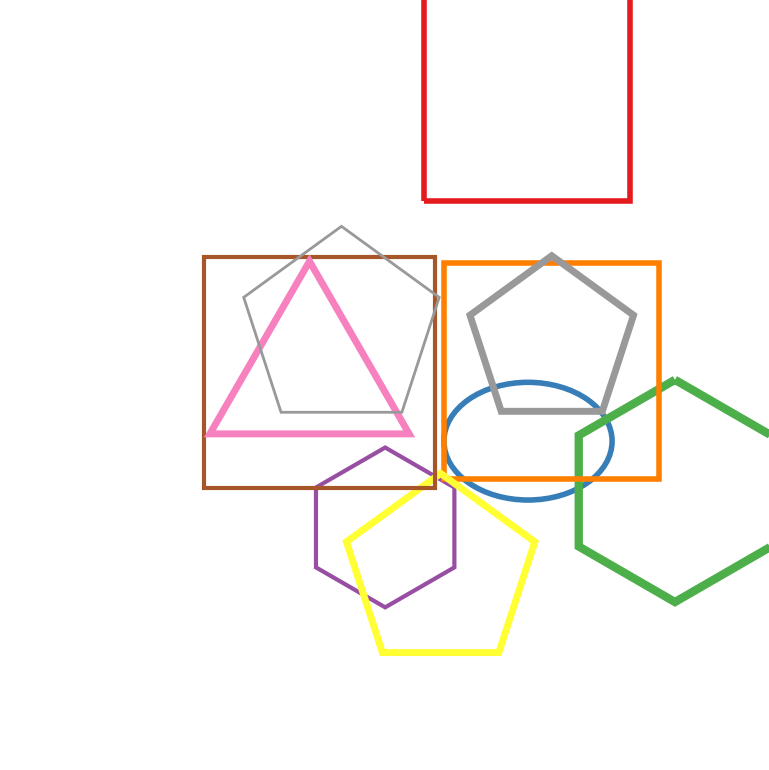[{"shape": "square", "thickness": 2, "radius": 0.67, "center": [0.684, 0.873]}, {"shape": "oval", "thickness": 2, "radius": 0.55, "center": [0.686, 0.427]}, {"shape": "hexagon", "thickness": 3, "radius": 0.72, "center": [0.877, 0.362]}, {"shape": "hexagon", "thickness": 1.5, "radius": 0.52, "center": [0.5, 0.315]}, {"shape": "square", "thickness": 2, "radius": 0.7, "center": [0.716, 0.518]}, {"shape": "pentagon", "thickness": 2.5, "radius": 0.64, "center": [0.572, 0.257]}, {"shape": "square", "thickness": 1.5, "radius": 0.75, "center": [0.415, 0.516]}, {"shape": "triangle", "thickness": 2.5, "radius": 0.75, "center": [0.402, 0.511]}, {"shape": "pentagon", "thickness": 1, "radius": 0.67, "center": [0.443, 0.573]}, {"shape": "pentagon", "thickness": 2.5, "radius": 0.56, "center": [0.717, 0.556]}]